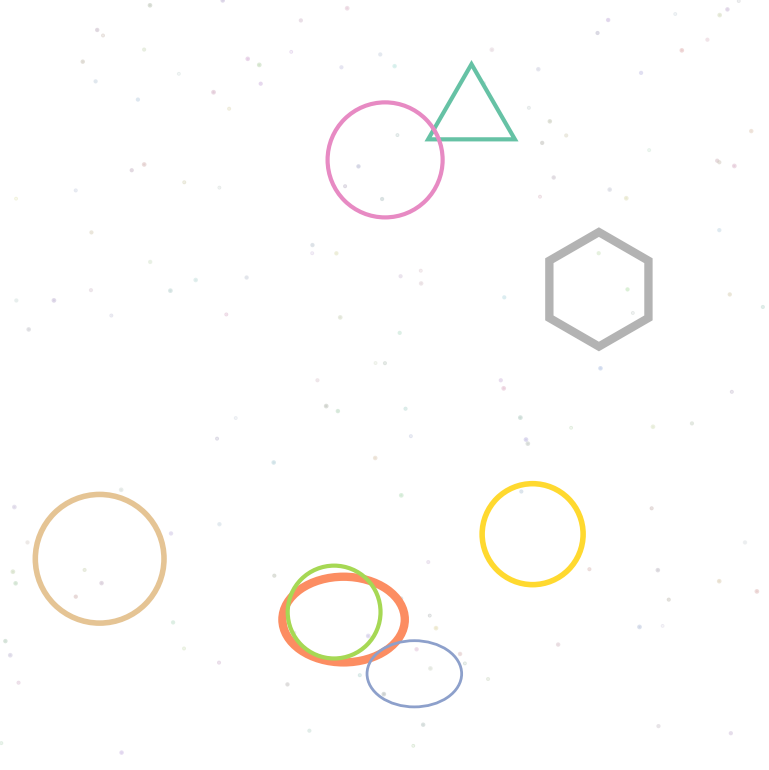[{"shape": "triangle", "thickness": 1.5, "radius": 0.33, "center": [0.612, 0.852]}, {"shape": "oval", "thickness": 3, "radius": 0.4, "center": [0.446, 0.195]}, {"shape": "oval", "thickness": 1, "radius": 0.31, "center": [0.538, 0.125]}, {"shape": "circle", "thickness": 1.5, "radius": 0.37, "center": [0.5, 0.792]}, {"shape": "circle", "thickness": 1.5, "radius": 0.3, "center": [0.434, 0.205]}, {"shape": "circle", "thickness": 2, "radius": 0.33, "center": [0.692, 0.306]}, {"shape": "circle", "thickness": 2, "radius": 0.42, "center": [0.129, 0.274]}, {"shape": "hexagon", "thickness": 3, "radius": 0.37, "center": [0.778, 0.624]}]